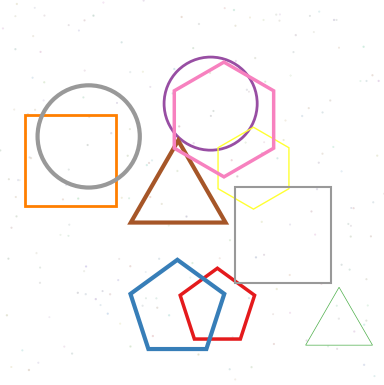[{"shape": "pentagon", "thickness": 2.5, "radius": 0.51, "center": [0.565, 0.202]}, {"shape": "pentagon", "thickness": 3, "radius": 0.64, "center": [0.461, 0.197]}, {"shape": "triangle", "thickness": 0.5, "radius": 0.5, "center": [0.881, 0.154]}, {"shape": "circle", "thickness": 2, "radius": 0.6, "center": [0.547, 0.731]}, {"shape": "square", "thickness": 2, "radius": 0.59, "center": [0.184, 0.582]}, {"shape": "hexagon", "thickness": 1, "radius": 0.53, "center": [0.658, 0.563]}, {"shape": "triangle", "thickness": 3, "radius": 0.71, "center": [0.463, 0.493]}, {"shape": "hexagon", "thickness": 2.5, "radius": 0.75, "center": [0.582, 0.69]}, {"shape": "square", "thickness": 1.5, "radius": 0.62, "center": [0.734, 0.389]}, {"shape": "circle", "thickness": 3, "radius": 0.66, "center": [0.23, 0.646]}]